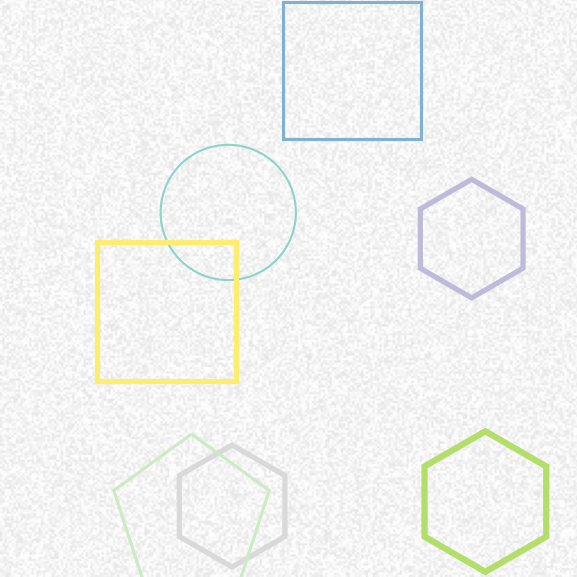[{"shape": "circle", "thickness": 1, "radius": 0.59, "center": [0.395, 0.631]}, {"shape": "hexagon", "thickness": 2.5, "radius": 0.51, "center": [0.817, 0.586]}, {"shape": "square", "thickness": 1.5, "radius": 0.59, "center": [0.609, 0.877]}, {"shape": "hexagon", "thickness": 3, "radius": 0.61, "center": [0.84, 0.131]}, {"shape": "hexagon", "thickness": 2.5, "radius": 0.53, "center": [0.402, 0.123]}, {"shape": "pentagon", "thickness": 1.5, "radius": 0.71, "center": [0.332, 0.106]}, {"shape": "square", "thickness": 2.5, "radius": 0.6, "center": [0.288, 0.46]}]